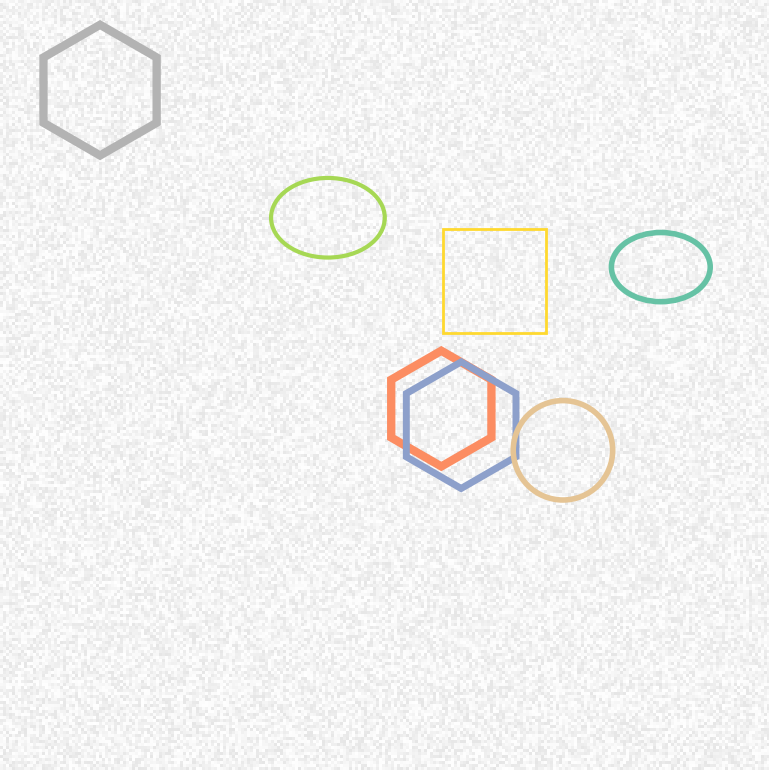[{"shape": "oval", "thickness": 2, "radius": 0.32, "center": [0.858, 0.653]}, {"shape": "hexagon", "thickness": 3, "radius": 0.38, "center": [0.573, 0.469]}, {"shape": "hexagon", "thickness": 2.5, "radius": 0.41, "center": [0.599, 0.448]}, {"shape": "oval", "thickness": 1.5, "radius": 0.37, "center": [0.426, 0.717]}, {"shape": "square", "thickness": 1, "radius": 0.34, "center": [0.642, 0.635]}, {"shape": "circle", "thickness": 2, "radius": 0.32, "center": [0.731, 0.415]}, {"shape": "hexagon", "thickness": 3, "radius": 0.42, "center": [0.13, 0.883]}]